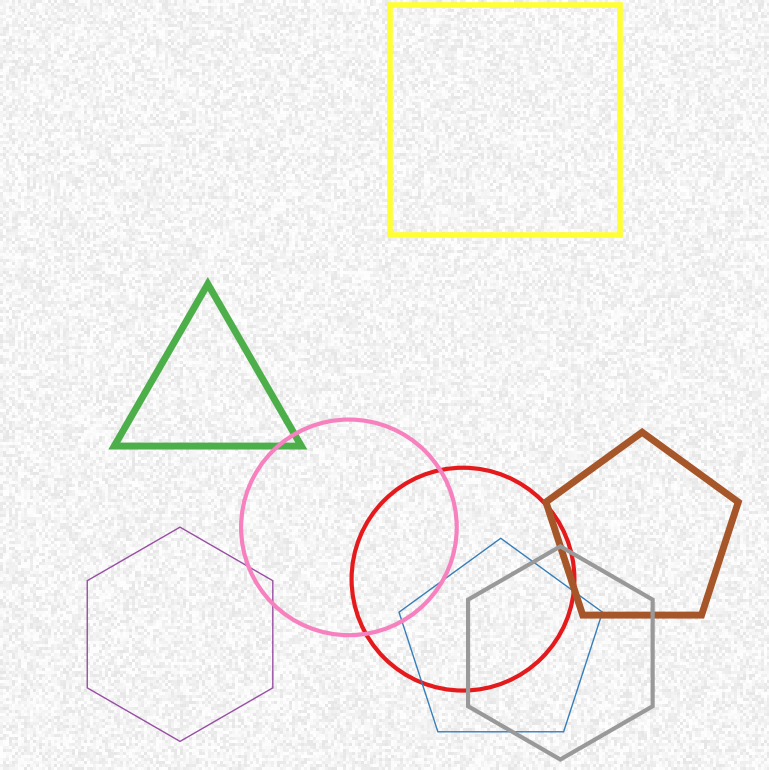[{"shape": "circle", "thickness": 1.5, "radius": 0.72, "center": [0.601, 0.248]}, {"shape": "pentagon", "thickness": 0.5, "radius": 0.69, "center": [0.65, 0.162]}, {"shape": "triangle", "thickness": 2.5, "radius": 0.7, "center": [0.27, 0.491]}, {"shape": "hexagon", "thickness": 0.5, "radius": 0.7, "center": [0.234, 0.176]}, {"shape": "square", "thickness": 2, "radius": 0.75, "center": [0.656, 0.844]}, {"shape": "pentagon", "thickness": 2.5, "radius": 0.66, "center": [0.834, 0.307]}, {"shape": "circle", "thickness": 1.5, "radius": 0.7, "center": [0.453, 0.315]}, {"shape": "hexagon", "thickness": 1.5, "radius": 0.69, "center": [0.728, 0.152]}]